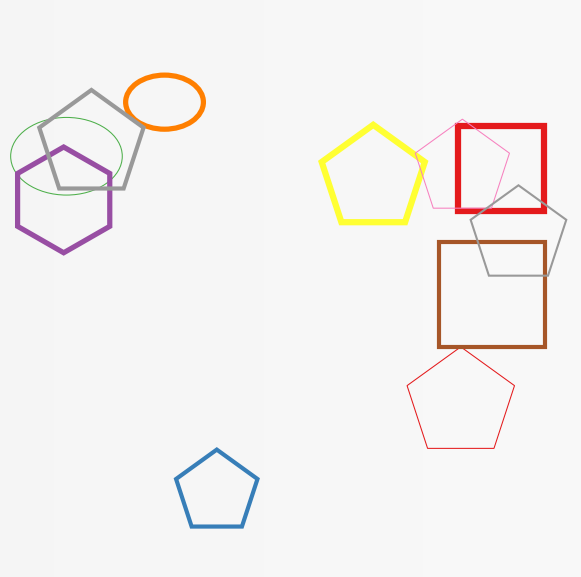[{"shape": "pentagon", "thickness": 0.5, "radius": 0.49, "center": [0.793, 0.301]}, {"shape": "square", "thickness": 3, "radius": 0.37, "center": [0.862, 0.707]}, {"shape": "pentagon", "thickness": 2, "radius": 0.37, "center": [0.373, 0.147]}, {"shape": "oval", "thickness": 0.5, "radius": 0.48, "center": [0.114, 0.729]}, {"shape": "hexagon", "thickness": 2.5, "radius": 0.46, "center": [0.11, 0.653]}, {"shape": "oval", "thickness": 2.5, "radius": 0.33, "center": [0.283, 0.822]}, {"shape": "pentagon", "thickness": 3, "radius": 0.47, "center": [0.642, 0.69]}, {"shape": "square", "thickness": 2, "radius": 0.45, "center": [0.846, 0.49]}, {"shape": "pentagon", "thickness": 0.5, "radius": 0.43, "center": [0.795, 0.708]}, {"shape": "pentagon", "thickness": 1, "radius": 0.43, "center": [0.892, 0.592]}, {"shape": "pentagon", "thickness": 2, "radius": 0.47, "center": [0.157, 0.749]}]